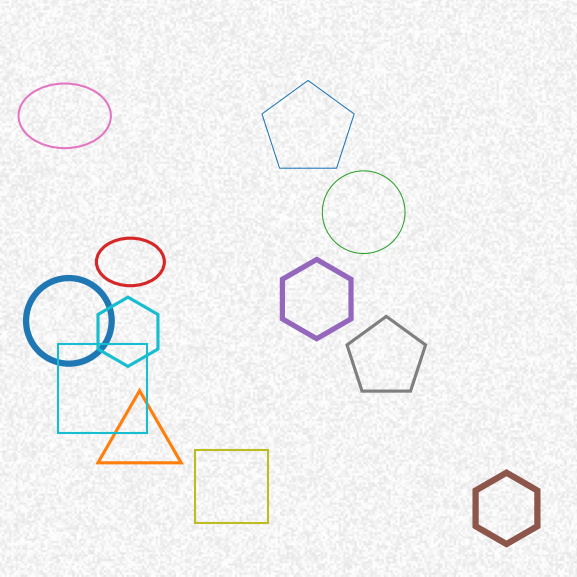[{"shape": "circle", "thickness": 3, "radius": 0.37, "center": [0.119, 0.444]}, {"shape": "pentagon", "thickness": 0.5, "radius": 0.42, "center": [0.533, 0.776]}, {"shape": "triangle", "thickness": 1.5, "radius": 0.42, "center": [0.242, 0.239]}, {"shape": "circle", "thickness": 0.5, "radius": 0.36, "center": [0.63, 0.632]}, {"shape": "oval", "thickness": 1.5, "radius": 0.29, "center": [0.226, 0.546]}, {"shape": "hexagon", "thickness": 2.5, "radius": 0.34, "center": [0.548, 0.481]}, {"shape": "hexagon", "thickness": 3, "radius": 0.31, "center": [0.877, 0.119]}, {"shape": "oval", "thickness": 1, "radius": 0.4, "center": [0.112, 0.799]}, {"shape": "pentagon", "thickness": 1.5, "radius": 0.36, "center": [0.669, 0.38]}, {"shape": "square", "thickness": 1, "radius": 0.32, "center": [0.4, 0.157]}, {"shape": "hexagon", "thickness": 1.5, "radius": 0.3, "center": [0.222, 0.425]}, {"shape": "square", "thickness": 1, "radius": 0.39, "center": [0.178, 0.326]}]